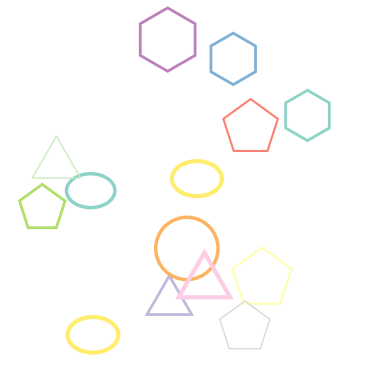[{"shape": "oval", "thickness": 2.5, "radius": 0.31, "center": [0.236, 0.505]}, {"shape": "hexagon", "thickness": 2, "radius": 0.33, "center": [0.799, 0.7]}, {"shape": "pentagon", "thickness": 1.5, "radius": 0.4, "center": [0.681, 0.276]}, {"shape": "triangle", "thickness": 2, "radius": 0.34, "center": [0.44, 0.217]}, {"shape": "pentagon", "thickness": 1.5, "radius": 0.37, "center": [0.651, 0.668]}, {"shape": "hexagon", "thickness": 2, "radius": 0.33, "center": [0.606, 0.847]}, {"shape": "circle", "thickness": 2.5, "radius": 0.4, "center": [0.485, 0.355]}, {"shape": "pentagon", "thickness": 2, "radius": 0.31, "center": [0.11, 0.459]}, {"shape": "triangle", "thickness": 3, "radius": 0.39, "center": [0.531, 0.266]}, {"shape": "pentagon", "thickness": 1, "radius": 0.34, "center": [0.636, 0.15]}, {"shape": "hexagon", "thickness": 2, "radius": 0.41, "center": [0.435, 0.897]}, {"shape": "triangle", "thickness": 1, "radius": 0.36, "center": [0.147, 0.574]}, {"shape": "oval", "thickness": 3, "radius": 0.33, "center": [0.512, 0.536]}, {"shape": "oval", "thickness": 3, "radius": 0.33, "center": [0.241, 0.13]}]